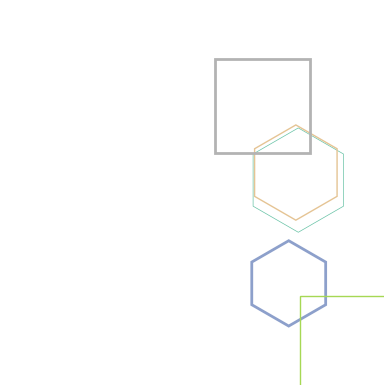[{"shape": "hexagon", "thickness": 0.5, "radius": 0.68, "center": [0.775, 0.532]}, {"shape": "hexagon", "thickness": 2, "radius": 0.55, "center": [0.75, 0.264]}, {"shape": "square", "thickness": 1, "radius": 0.6, "center": [0.899, 0.111]}, {"shape": "hexagon", "thickness": 1, "radius": 0.62, "center": [0.768, 0.552]}, {"shape": "square", "thickness": 2, "radius": 0.61, "center": [0.682, 0.725]}]